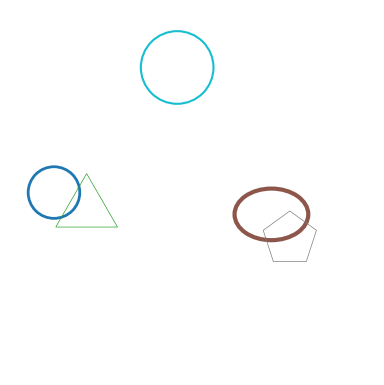[{"shape": "circle", "thickness": 2, "radius": 0.34, "center": [0.14, 0.5]}, {"shape": "triangle", "thickness": 0.5, "radius": 0.46, "center": [0.225, 0.457]}, {"shape": "oval", "thickness": 3, "radius": 0.48, "center": [0.705, 0.443]}, {"shape": "pentagon", "thickness": 0.5, "radius": 0.36, "center": [0.753, 0.379]}, {"shape": "circle", "thickness": 1.5, "radius": 0.47, "center": [0.46, 0.825]}]